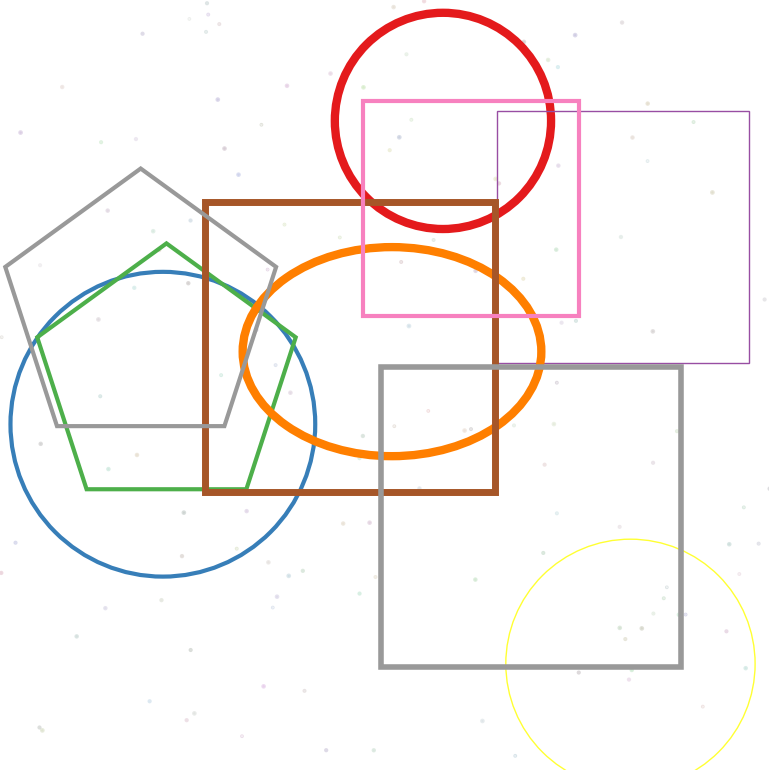[{"shape": "circle", "thickness": 3, "radius": 0.7, "center": [0.575, 0.843]}, {"shape": "circle", "thickness": 1.5, "radius": 0.99, "center": [0.212, 0.449]}, {"shape": "pentagon", "thickness": 1.5, "radius": 0.88, "center": [0.216, 0.507]}, {"shape": "square", "thickness": 0.5, "radius": 0.82, "center": [0.809, 0.692]}, {"shape": "oval", "thickness": 3, "radius": 0.97, "center": [0.509, 0.543]}, {"shape": "circle", "thickness": 0.5, "radius": 0.81, "center": [0.819, 0.138]}, {"shape": "square", "thickness": 2.5, "radius": 0.94, "center": [0.455, 0.549]}, {"shape": "square", "thickness": 1.5, "radius": 0.7, "center": [0.612, 0.729]}, {"shape": "pentagon", "thickness": 1.5, "radius": 0.92, "center": [0.183, 0.596]}, {"shape": "square", "thickness": 2, "radius": 0.97, "center": [0.69, 0.328]}]